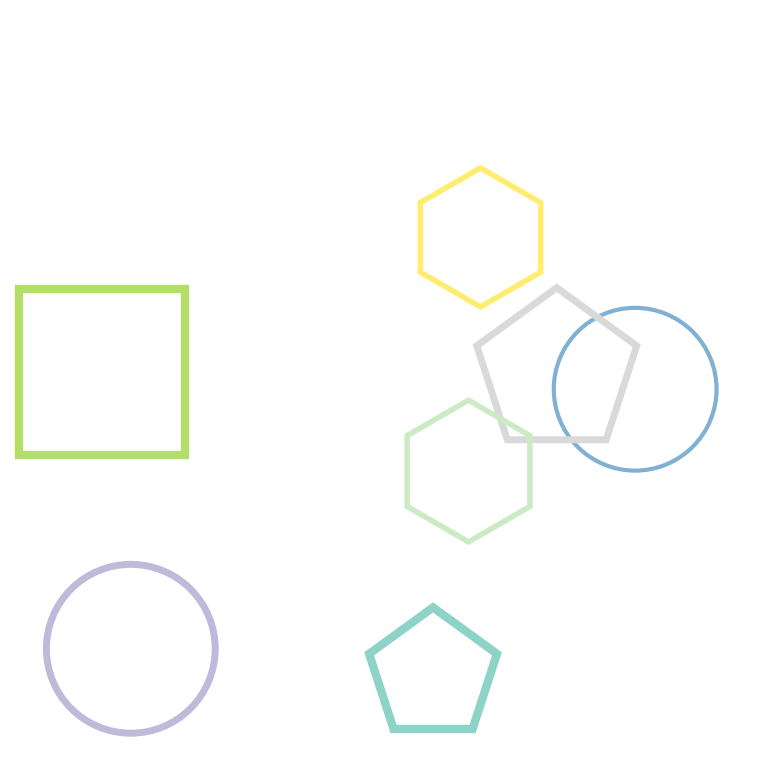[{"shape": "pentagon", "thickness": 3, "radius": 0.44, "center": [0.562, 0.124]}, {"shape": "circle", "thickness": 2.5, "radius": 0.55, "center": [0.17, 0.157]}, {"shape": "circle", "thickness": 1.5, "radius": 0.53, "center": [0.825, 0.495]}, {"shape": "square", "thickness": 3, "radius": 0.54, "center": [0.132, 0.517]}, {"shape": "pentagon", "thickness": 2.5, "radius": 0.55, "center": [0.723, 0.517]}, {"shape": "hexagon", "thickness": 2, "radius": 0.46, "center": [0.608, 0.388]}, {"shape": "hexagon", "thickness": 2, "radius": 0.45, "center": [0.624, 0.692]}]